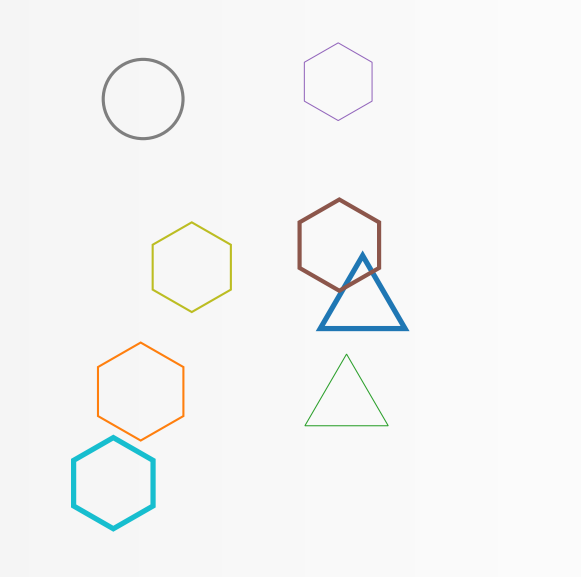[{"shape": "triangle", "thickness": 2.5, "radius": 0.42, "center": [0.624, 0.472]}, {"shape": "hexagon", "thickness": 1, "radius": 0.42, "center": [0.242, 0.321]}, {"shape": "triangle", "thickness": 0.5, "radius": 0.41, "center": [0.596, 0.303]}, {"shape": "hexagon", "thickness": 0.5, "radius": 0.34, "center": [0.582, 0.858]}, {"shape": "hexagon", "thickness": 2, "radius": 0.39, "center": [0.584, 0.575]}, {"shape": "circle", "thickness": 1.5, "radius": 0.34, "center": [0.246, 0.828]}, {"shape": "hexagon", "thickness": 1, "radius": 0.39, "center": [0.33, 0.536]}, {"shape": "hexagon", "thickness": 2.5, "radius": 0.39, "center": [0.195, 0.162]}]